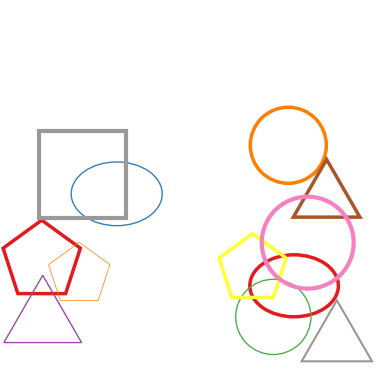[{"shape": "oval", "thickness": 2.5, "radius": 0.57, "center": [0.764, 0.258]}, {"shape": "pentagon", "thickness": 2.5, "radius": 0.53, "center": [0.108, 0.323]}, {"shape": "oval", "thickness": 1, "radius": 0.59, "center": [0.303, 0.497]}, {"shape": "circle", "thickness": 1, "radius": 0.49, "center": [0.71, 0.177]}, {"shape": "triangle", "thickness": 1, "radius": 0.58, "center": [0.111, 0.168]}, {"shape": "circle", "thickness": 2.5, "radius": 0.49, "center": [0.749, 0.623]}, {"shape": "pentagon", "thickness": 0.5, "radius": 0.42, "center": [0.206, 0.287]}, {"shape": "pentagon", "thickness": 2.5, "radius": 0.46, "center": [0.656, 0.302]}, {"shape": "triangle", "thickness": 2.5, "radius": 0.5, "center": [0.848, 0.486]}, {"shape": "circle", "thickness": 3, "radius": 0.6, "center": [0.799, 0.37]}, {"shape": "triangle", "thickness": 1.5, "radius": 0.53, "center": [0.875, 0.114]}, {"shape": "square", "thickness": 3, "radius": 0.56, "center": [0.215, 0.546]}]